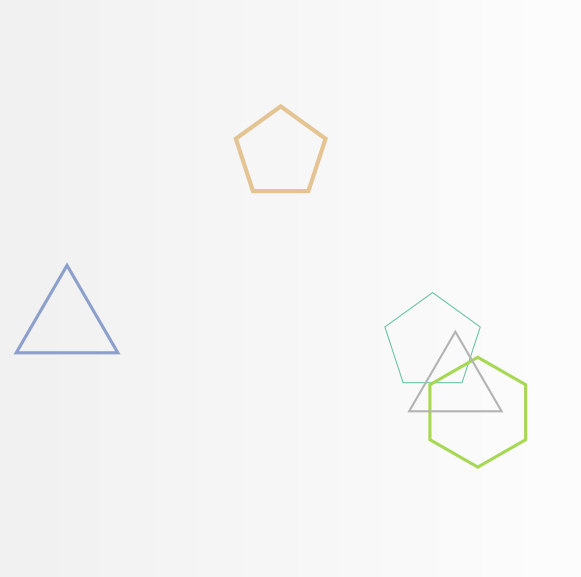[{"shape": "pentagon", "thickness": 0.5, "radius": 0.43, "center": [0.744, 0.406]}, {"shape": "triangle", "thickness": 1.5, "radius": 0.5, "center": [0.115, 0.439]}, {"shape": "hexagon", "thickness": 1.5, "radius": 0.48, "center": [0.822, 0.285]}, {"shape": "pentagon", "thickness": 2, "radius": 0.41, "center": [0.483, 0.734]}, {"shape": "triangle", "thickness": 1, "radius": 0.46, "center": [0.783, 0.333]}]